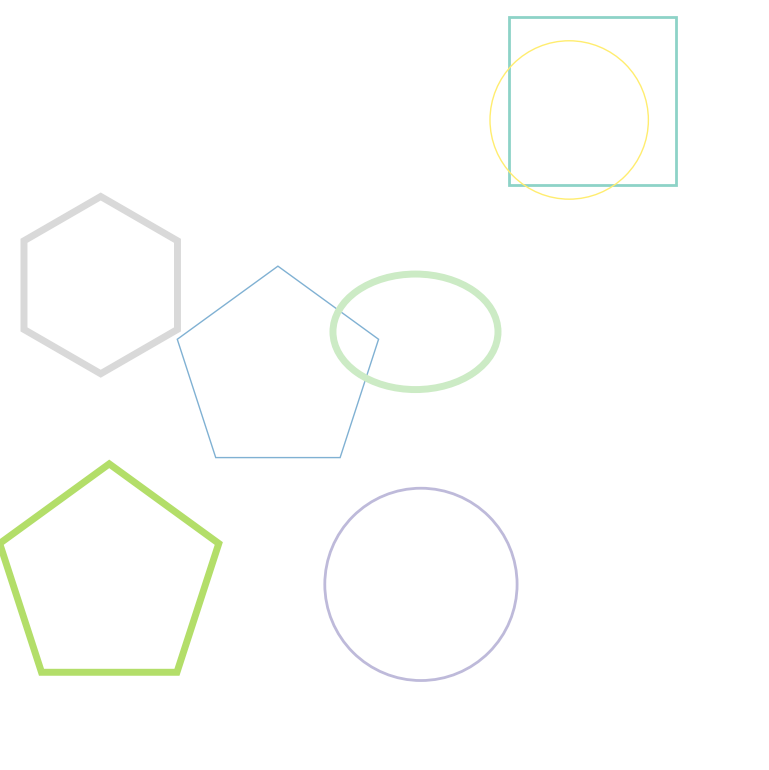[{"shape": "square", "thickness": 1, "radius": 0.54, "center": [0.769, 0.869]}, {"shape": "circle", "thickness": 1, "radius": 0.62, "center": [0.547, 0.241]}, {"shape": "pentagon", "thickness": 0.5, "radius": 0.69, "center": [0.361, 0.517]}, {"shape": "pentagon", "thickness": 2.5, "radius": 0.75, "center": [0.142, 0.248]}, {"shape": "hexagon", "thickness": 2.5, "radius": 0.58, "center": [0.131, 0.63]}, {"shape": "oval", "thickness": 2.5, "radius": 0.54, "center": [0.54, 0.569]}, {"shape": "circle", "thickness": 0.5, "radius": 0.51, "center": [0.739, 0.844]}]